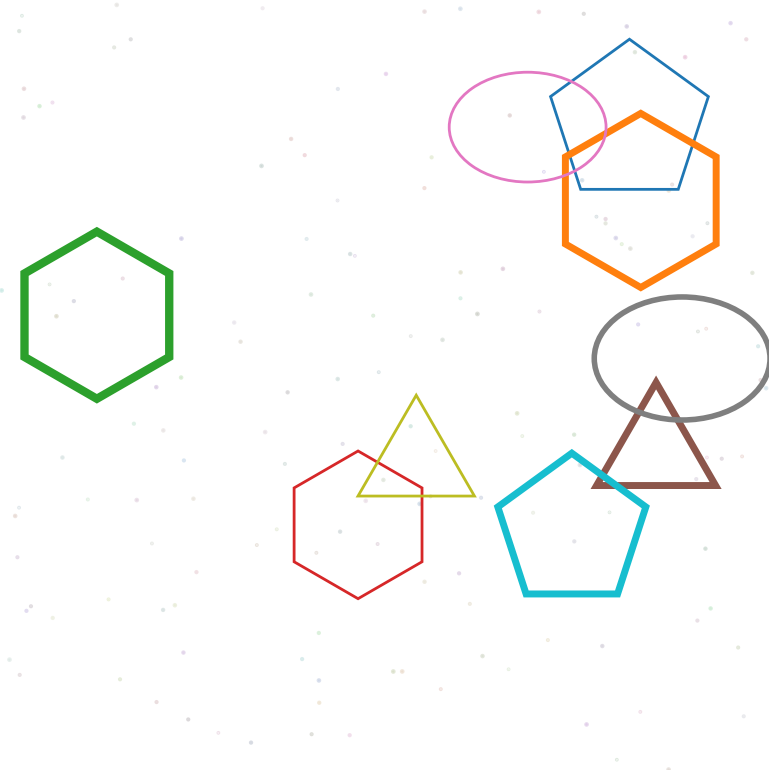[{"shape": "pentagon", "thickness": 1, "radius": 0.54, "center": [0.817, 0.841]}, {"shape": "hexagon", "thickness": 2.5, "radius": 0.57, "center": [0.832, 0.74]}, {"shape": "hexagon", "thickness": 3, "radius": 0.54, "center": [0.126, 0.591]}, {"shape": "hexagon", "thickness": 1, "radius": 0.48, "center": [0.465, 0.318]}, {"shape": "triangle", "thickness": 2.5, "radius": 0.45, "center": [0.852, 0.414]}, {"shape": "oval", "thickness": 1, "radius": 0.51, "center": [0.685, 0.835]}, {"shape": "oval", "thickness": 2, "radius": 0.57, "center": [0.886, 0.534]}, {"shape": "triangle", "thickness": 1, "radius": 0.44, "center": [0.541, 0.399]}, {"shape": "pentagon", "thickness": 2.5, "radius": 0.51, "center": [0.743, 0.31]}]